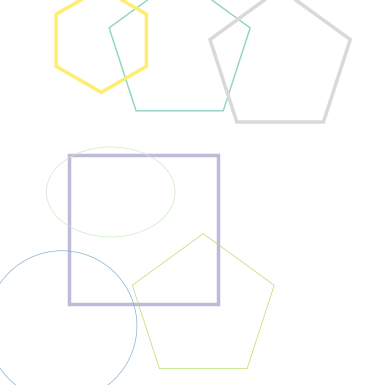[{"shape": "pentagon", "thickness": 1, "radius": 0.96, "center": [0.467, 0.868]}, {"shape": "square", "thickness": 2.5, "radius": 0.97, "center": [0.372, 0.405]}, {"shape": "circle", "thickness": 0.5, "radius": 0.97, "center": [0.161, 0.154]}, {"shape": "pentagon", "thickness": 0.5, "radius": 0.97, "center": [0.528, 0.199]}, {"shape": "pentagon", "thickness": 2.5, "radius": 0.96, "center": [0.728, 0.838]}, {"shape": "oval", "thickness": 0.5, "radius": 0.84, "center": [0.288, 0.501]}, {"shape": "hexagon", "thickness": 2.5, "radius": 0.68, "center": [0.263, 0.895]}]